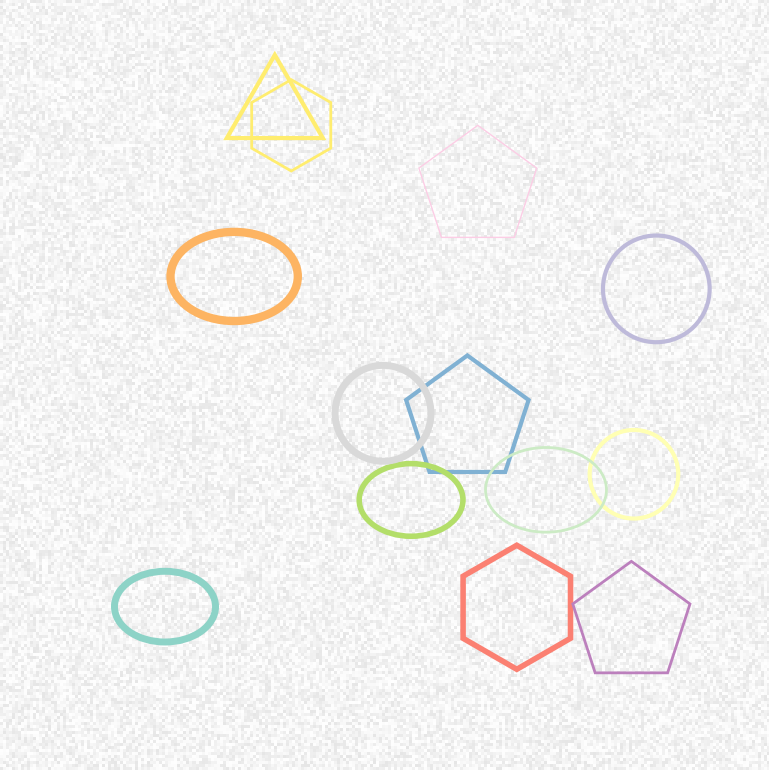[{"shape": "oval", "thickness": 2.5, "radius": 0.33, "center": [0.214, 0.212]}, {"shape": "circle", "thickness": 1.5, "radius": 0.29, "center": [0.823, 0.384]}, {"shape": "circle", "thickness": 1.5, "radius": 0.35, "center": [0.852, 0.625]}, {"shape": "hexagon", "thickness": 2, "radius": 0.4, "center": [0.671, 0.211]}, {"shape": "pentagon", "thickness": 1.5, "radius": 0.42, "center": [0.607, 0.455]}, {"shape": "oval", "thickness": 3, "radius": 0.41, "center": [0.304, 0.641]}, {"shape": "oval", "thickness": 2, "radius": 0.34, "center": [0.534, 0.351]}, {"shape": "pentagon", "thickness": 0.5, "radius": 0.4, "center": [0.621, 0.757]}, {"shape": "circle", "thickness": 2.5, "radius": 0.31, "center": [0.497, 0.463]}, {"shape": "pentagon", "thickness": 1, "radius": 0.4, "center": [0.82, 0.191]}, {"shape": "oval", "thickness": 1, "radius": 0.39, "center": [0.709, 0.364]}, {"shape": "hexagon", "thickness": 1, "radius": 0.3, "center": [0.378, 0.837]}, {"shape": "triangle", "thickness": 1.5, "radius": 0.36, "center": [0.357, 0.857]}]